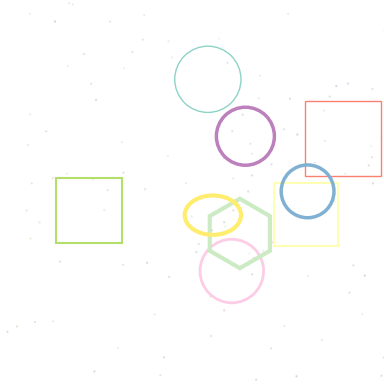[{"shape": "circle", "thickness": 1, "radius": 0.43, "center": [0.54, 0.794]}, {"shape": "square", "thickness": 1.5, "radius": 0.41, "center": [0.795, 0.443]}, {"shape": "square", "thickness": 1, "radius": 0.49, "center": [0.892, 0.641]}, {"shape": "circle", "thickness": 2.5, "radius": 0.34, "center": [0.799, 0.503]}, {"shape": "square", "thickness": 1.5, "radius": 0.43, "center": [0.231, 0.454]}, {"shape": "circle", "thickness": 2, "radius": 0.41, "center": [0.602, 0.296]}, {"shape": "circle", "thickness": 2.5, "radius": 0.38, "center": [0.637, 0.646]}, {"shape": "hexagon", "thickness": 3, "radius": 0.45, "center": [0.623, 0.394]}, {"shape": "oval", "thickness": 3, "radius": 0.37, "center": [0.553, 0.441]}]